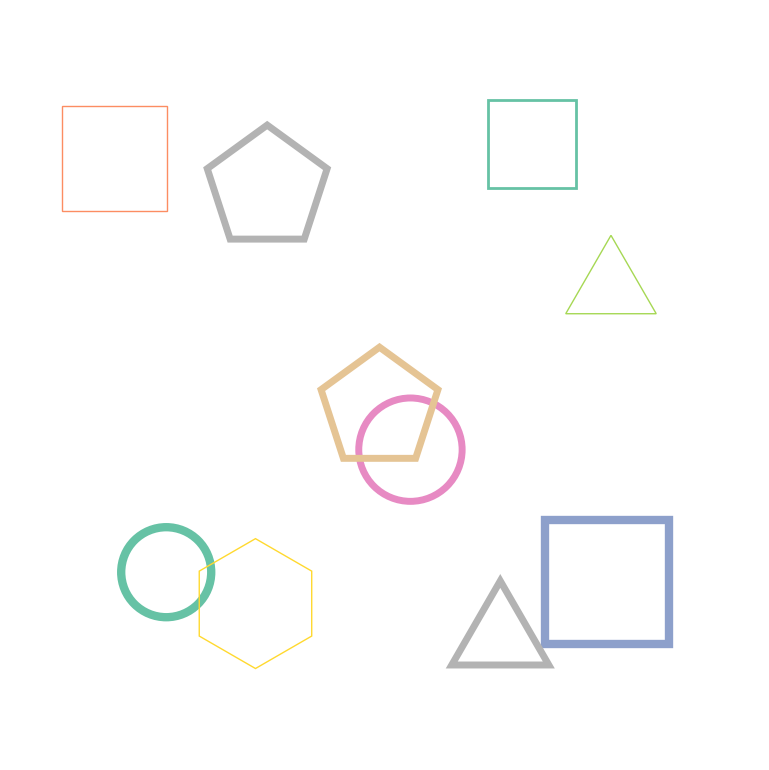[{"shape": "circle", "thickness": 3, "radius": 0.29, "center": [0.216, 0.257]}, {"shape": "square", "thickness": 1, "radius": 0.29, "center": [0.691, 0.813]}, {"shape": "square", "thickness": 0.5, "radius": 0.34, "center": [0.149, 0.794]}, {"shape": "square", "thickness": 3, "radius": 0.4, "center": [0.788, 0.244]}, {"shape": "circle", "thickness": 2.5, "radius": 0.34, "center": [0.533, 0.416]}, {"shape": "triangle", "thickness": 0.5, "radius": 0.34, "center": [0.793, 0.626]}, {"shape": "hexagon", "thickness": 0.5, "radius": 0.42, "center": [0.332, 0.216]}, {"shape": "pentagon", "thickness": 2.5, "radius": 0.4, "center": [0.493, 0.469]}, {"shape": "pentagon", "thickness": 2.5, "radius": 0.41, "center": [0.347, 0.756]}, {"shape": "triangle", "thickness": 2.5, "radius": 0.36, "center": [0.65, 0.173]}]